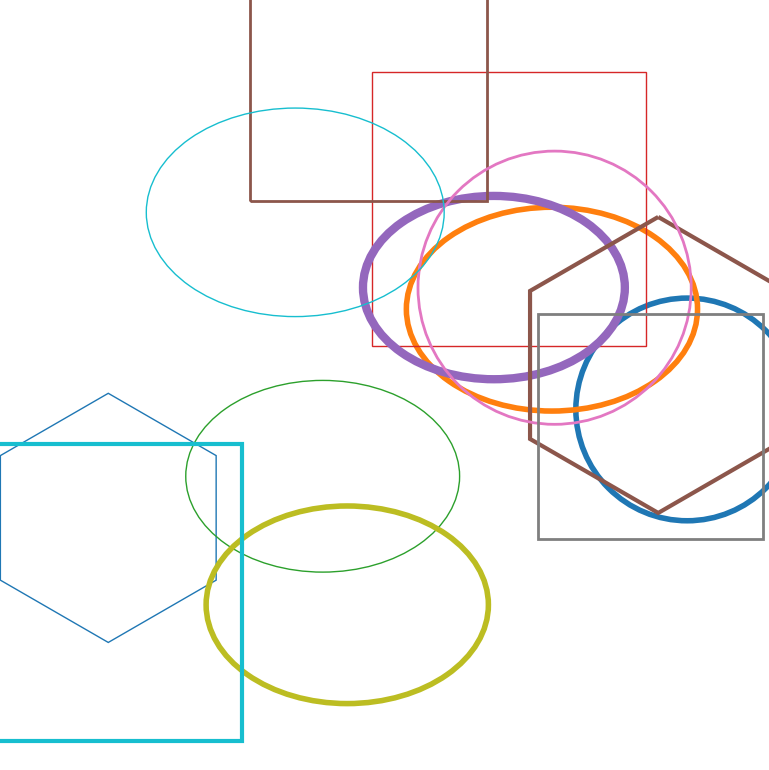[{"shape": "hexagon", "thickness": 0.5, "radius": 0.81, "center": [0.141, 0.327]}, {"shape": "circle", "thickness": 2, "radius": 0.72, "center": [0.892, 0.468]}, {"shape": "oval", "thickness": 2, "radius": 0.95, "center": [0.717, 0.599]}, {"shape": "oval", "thickness": 0.5, "radius": 0.89, "center": [0.419, 0.381]}, {"shape": "square", "thickness": 0.5, "radius": 0.89, "center": [0.661, 0.728]}, {"shape": "oval", "thickness": 3, "radius": 0.85, "center": [0.641, 0.627]}, {"shape": "square", "thickness": 1, "radius": 0.77, "center": [0.478, 0.893]}, {"shape": "hexagon", "thickness": 1.5, "radius": 0.96, "center": [0.855, 0.526]}, {"shape": "circle", "thickness": 1, "radius": 0.89, "center": [0.72, 0.626]}, {"shape": "square", "thickness": 1, "radius": 0.73, "center": [0.845, 0.446]}, {"shape": "oval", "thickness": 2, "radius": 0.92, "center": [0.451, 0.215]}, {"shape": "square", "thickness": 1.5, "radius": 0.96, "center": [0.122, 0.231]}, {"shape": "oval", "thickness": 0.5, "radius": 0.97, "center": [0.383, 0.724]}]